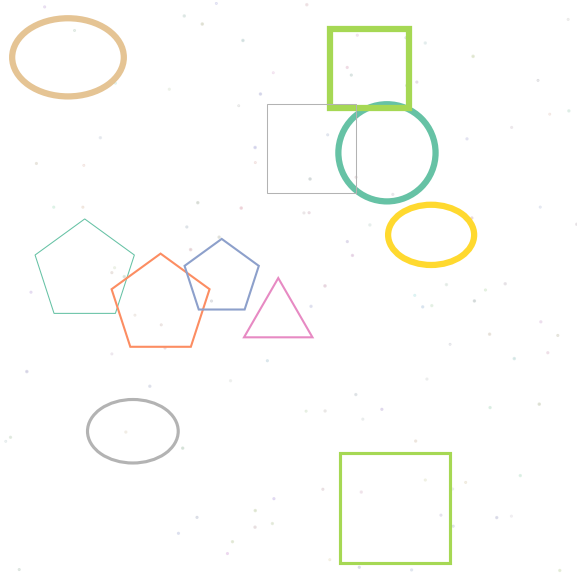[{"shape": "circle", "thickness": 3, "radius": 0.42, "center": [0.67, 0.735]}, {"shape": "pentagon", "thickness": 0.5, "radius": 0.45, "center": [0.147, 0.53]}, {"shape": "pentagon", "thickness": 1, "radius": 0.45, "center": [0.278, 0.471]}, {"shape": "pentagon", "thickness": 1, "radius": 0.34, "center": [0.384, 0.518]}, {"shape": "triangle", "thickness": 1, "radius": 0.34, "center": [0.482, 0.449]}, {"shape": "square", "thickness": 3, "radius": 0.34, "center": [0.641, 0.88]}, {"shape": "square", "thickness": 1.5, "radius": 0.48, "center": [0.684, 0.119]}, {"shape": "oval", "thickness": 3, "radius": 0.37, "center": [0.747, 0.592]}, {"shape": "oval", "thickness": 3, "radius": 0.48, "center": [0.118, 0.9]}, {"shape": "oval", "thickness": 1.5, "radius": 0.39, "center": [0.23, 0.252]}, {"shape": "square", "thickness": 0.5, "radius": 0.38, "center": [0.539, 0.742]}]